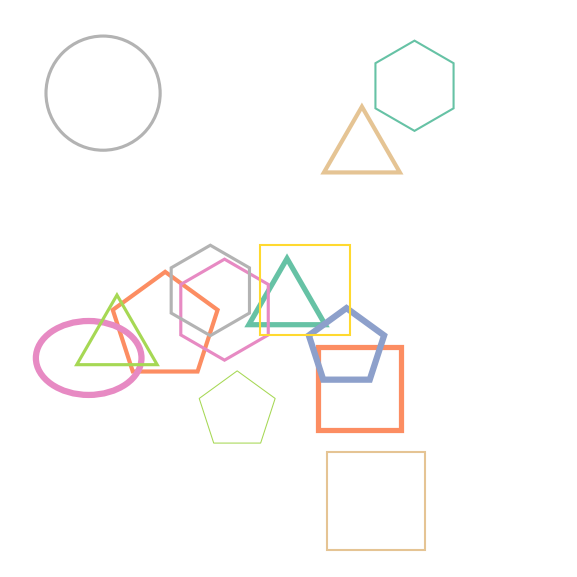[{"shape": "triangle", "thickness": 2.5, "radius": 0.38, "center": [0.497, 0.475]}, {"shape": "hexagon", "thickness": 1, "radius": 0.39, "center": [0.718, 0.851]}, {"shape": "pentagon", "thickness": 2, "radius": 0.48, "center": [0.286, 0.433]}, {"shape": "square", "thickness": 2.5, "radius": 0.36, "center": [0.622, 0.326]}, {"shape": "pentagon", "thickness": 3, "radius": 0.34, "center": [0.6, 0.397]}, {"shape": "oval", "thickness": 3, "radius": 0.46, "center": [0.154, 0.379]}, {"shape": "hexagon", "thickness": 1.5, "radius": 0.44, "center": [0.389, 0.463]}, {"shape": "triangle", "thickness": 1.5, "radius": 0.4, "center": [0.203, 0.408]}, {"shape": "pentagon", "thickness": 0.5, "radius": 0.35, "center": [0.411, 0.288]}, {"shape": "square", "thickness": 1, "radius": 0.39, "center": [0.529, 0.497]}, {"shape": "square", "thickness": 1, "radius": 0.42, "center": [0.651, 0.131]}, {"shape": "triangle", "thickness": 2, "radius": 0.38, "center": [0.627, 0.738]}, {"shape": "hexagon", "thickness": 1.5, "radius": 0.39, "center": [0.364, 0.496]}, {"shape": "circle", "thickness": 1.5, "radius": 0.49, "center": [0.178, 0.838]}]